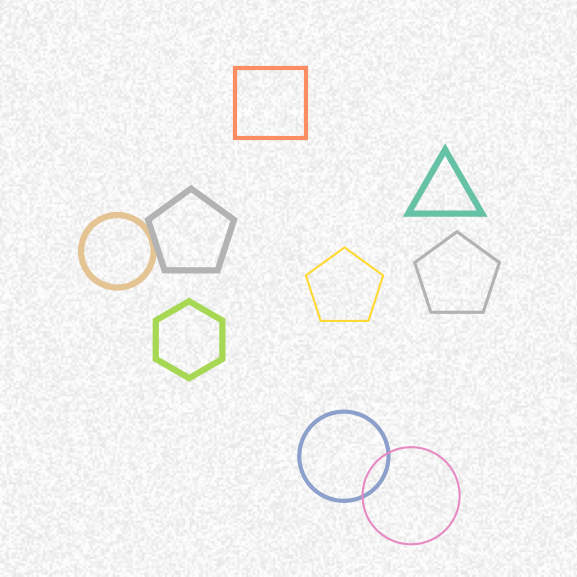[{"shape": "triangle", "thickness": 3, "radius": 0.37, "center": [0.771, 0.666]}, {"shape": "square", "thickness": 2, "radius": 0.3, "center": [0.468, 0.82]}, {"shape": "circle", "thickness": 2, "radius": 0.39, "center": [0.595, 0.209]}, {"shape": "circle", "thickness": 1, "radius": 0.42, "center": [0.712, 0.141]}, {"shape": "hexagon", "thickness": 3, "radius": 0.33, "center": [0.327, 0.411]}, {"shape": "pentagon", "thickness": 1, "radius": 0.35, "center": [0.597, 0.5]}, {"shape": "circle", "thickness": 3, "radius": 0.31, "center": [0.203, 0.564]}, {"shape": "pentagon", "thickness": 1.5, "radius": 0.39, "center": [0.791, 0.521]}, {"shape": "pentagon", "thickness": 3, "radius": 0.39, "center": [0.331, 0.594]}]